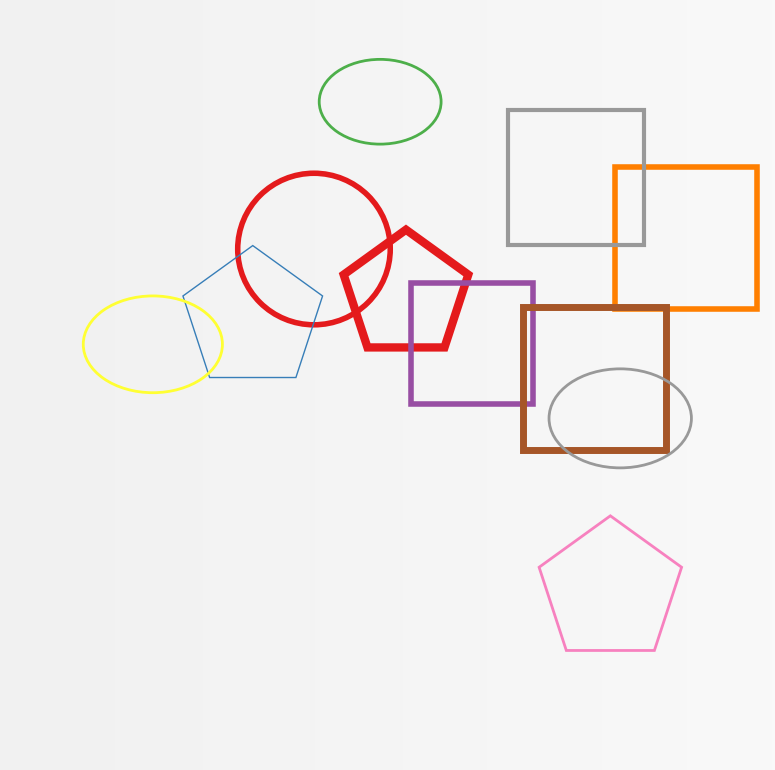[{"shape": "pentagon", "thickness": 3, "radius": 0.42, "center": [0.524, 0.617]}, {"shape": "circle", "thickness": 2, "radius": 0.49, "center": [0.405, 0.677]}, {"shape": "pentagon", "thickness": 0.5, "radius": 0.47, "center": [0.326, 0.586]}, {"shape": "oval", "thickness": 1, "radius": 0.39, "center": [0.491, 0.868]}, {"shape": "square", "thickness": 2, "radius": 0.39, "center": [0.609, 0.554]}, {"shape": "square", "thickness": 2, "radius": 0.46, "center": [0.885, 0.691]}, {"shape": "oval", "thickness": 1, "radius": 0.45, "center": [0.197, 0.553]}, {"shape": "square", "thickness": 2.5, "radius": 0.46, "center": [0.767, 0.508]}, {"shape": "pentagon", "thickness": 1, "radius": 0.48, "center": [0.788, 0.233]}, {"shape": "oval", "thickness": 1, "radius": 0.46, "center": [0.8, 0.457]}, {"shape": "square", "thickness": 1.5, "radius": 0.44, "center": [0.744, 0.769]}]